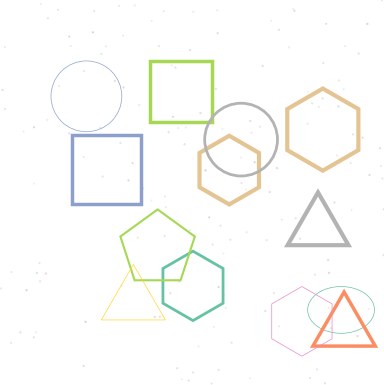[{"shape": "oval", "thickness": 0.5, "radius": 0.43, "center": [0.886, 0.195]}, {"shape": "hexagon", "thickness": 2, "radius": 0.45, "center": [0.501, 0.257]}, {"shape": "triangle", "thickness": 2.5, "radius": 0.47, "center": [0.894, 0.148]}, {"shape": "circle", "thickness": 0.5, "radius": 0.46, "center": [0.224, 0.75]}, {"shape": "square", "thickness": 2.5, "radius": 0.45, "center": [0.276, 0.56]}, {"shape": "hexagon", "thickness": 0.5, "radius": 0.45, "center": [0.784, 0.165]}, {"shape": "pentagon", "thickness": 1.5, "radius": 0.51, "center": [0.409, 0.354]}, {"shape": "square", "thickness": 2.5, "radius": 0.4, "center": [0.47, 0.762]}, {"shape": "triangle", "thickness": 0.5, "radius": 0.48, "center": [0.346, 0.217]}, {"shape": "hexagon", "thickness": 3, "radius": 0.53, "center": [0.838, 0.663]}, {"shape": "hexagon", "thickness": 3, "radius": 0.45, "center": [0.595, 0.558]}, {"shape": "circle", "thickness": 2, "radius": 0.47, "center": [0.626, 0.637]}, {"shape": "triangle", "thickness": 3, "radius": 0.46, "center": [0.826, 0.409]}]